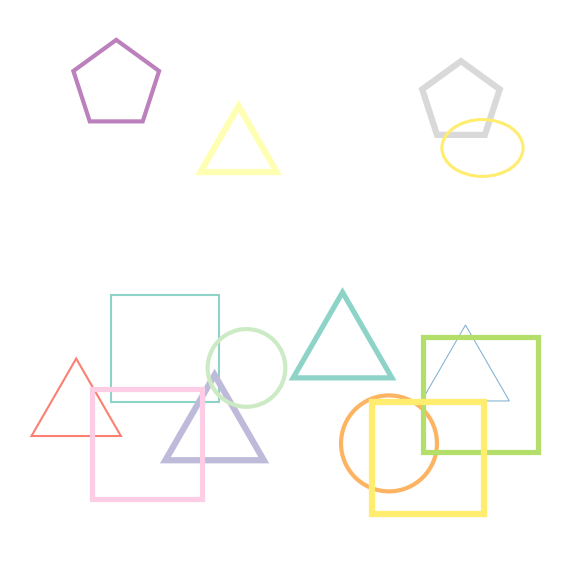[{"shape": "square", "thickness": 1, "radius": 0.47, "center": [0.285, 0.395]}, {"shape": "triangle", "thickness": 2.5, "radius": 0.49, "center": [0.593, 0.394]}, {"shape": "triangle", "thickness": 3, "radius": 0.38, "center": [0.413, 0.739]}, {"shape": "triangle", "thickness": 3, "radius": 0.49, "center": [0.372, 0.251]}, {"shape": "triangle", "thickness": 1, "radius": 0.45, "center": [0.132, 0.289]}, {"shape": "triangle", "thickness": 0.5, "radius": 0.44, "center": [0.806, 0.349]}, {"shape": "circle", "thickness": 2, "radius": 0.42, "center": [0.674, 0.231]}, {"shape": "square", "thickness": 2.5, "radius": 0.5, "center": [0.833, 0.316]}, {"shape": "square", "thickness": 2.5, "radius": 0.48, "center": [0.254, 0.23]}, {"shape": "pentagon", "thickness": 3, "radius": 0.35, "center": [0.798, 0.823]}, {"shape": "pentagon", "thickness": 2, "radius": 0.39, "center": [0.201, 0.852]}, {"shape": "circle", "thickness": 2, "radius": 0.34, "center": [0.427, 0.362]}, {"shape": "square", "thickness": 3, "radius": 0.49, "center": [0.741, 0.207]}, {"shape": "oval", "thickness": 1.5, "radius": 0.35, "center": [0.835, 0.743]}]